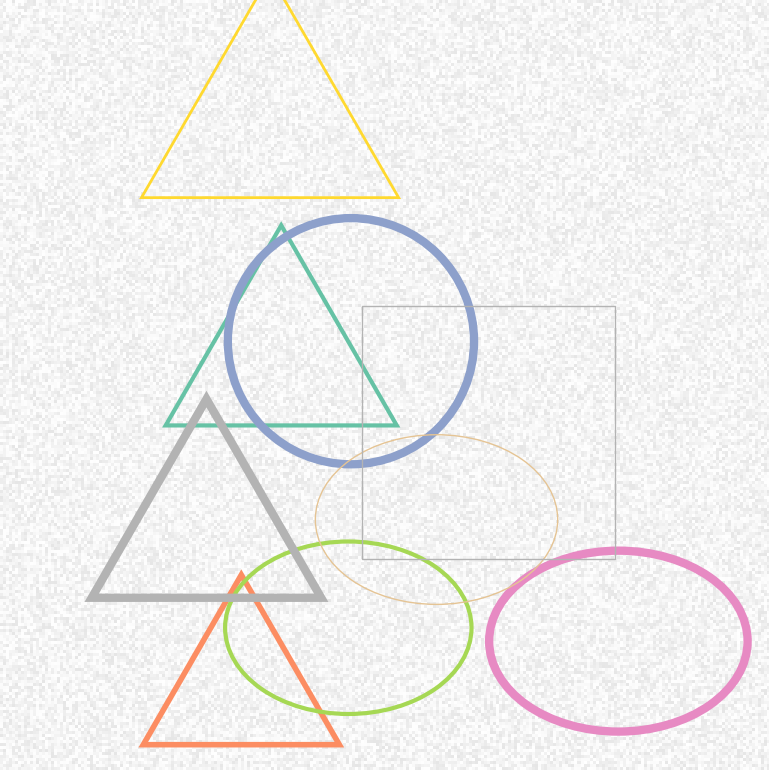[{"shape": "triangle", "thickness": 1.5, "radius": 0.87, "center": [0.365, 0.534]}, {"shape": "triangle", "thickness": 2, "radius": 0.74, "center": [0.313, 0.106]}, {"shape": "circle", "thickness": 3, "radius": 0.8, "center": [0.456, 0.557]}, {"shape": "oval", "thickness": 3, "radius": 0.84, "center": [0.803, 0.167]}, {"shape": "oval", "thickness": 1.5, "radius": 0.8, "center": [0.452, 0.185]}, {"shape": "triangle", "thickness": 1, "radius": 0.96, "center": [0.351, 0.84]}, {"shape": "oval", "thickness": 0.5, "radius": 0.79, "center": [0.567, 0.325]}, {"shape": "square", "thickness": 0.5, "radius": 0.82, "center": [0.635, 0.438]}, {"shape": "triangle", "thickness": 3, "radius": 0.86, "center": [0.268, 0.31]}]